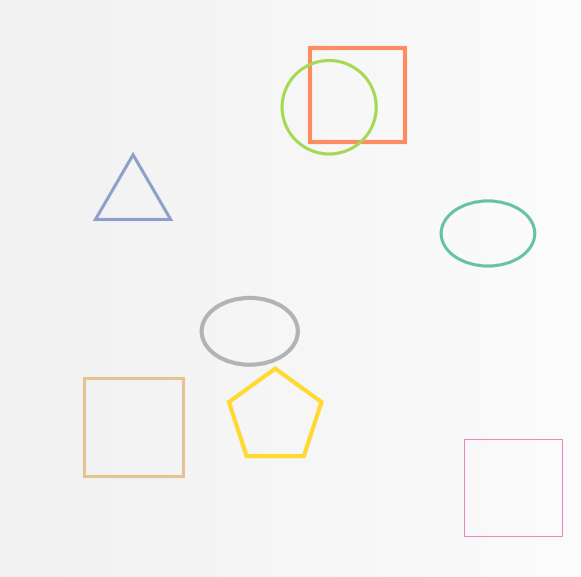[{"shape": "oval", "thickness": 1.5, "radius": 0.4, "center": [0.839, 0.595]}, {"shape": "square", "thickness": 2, "radius": 0.41, "center": [0.615, 0.835]}, {"shape": "triangle", "thickness": 1.5, "radius": 0.37, "center": [0.229, 0.656]}, {"shape": "square", "thickness": 0.5, "radius": 0.42, "center": [0.883, 0.155]}, {"shape": "circle", "thickness": 1.5, "radius": 0.4, "center": [0.566, 0.813]}, {"shape": "pentagon", "thickness": 2, "radius": 0.42, "center": [0.474, 0.277]}, {"shape": "square", "thickness": 1.5, "radius": 0.43, "center": [0.23, 0.26]}, {"shape": "oval", "thickness": 2, "radius": 0.41, "center": [0.43, 0.425]}]